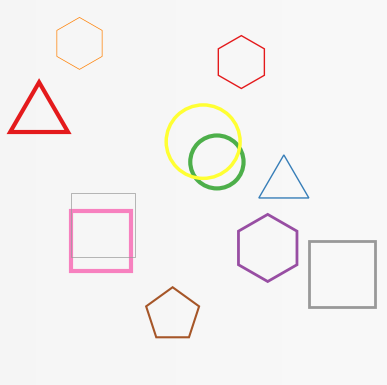[{"shape": "triangle", "thickness": 3, "radius": 0.43, "center": [0.101, 0.7]}, {"shape": "hexagon", "thickness": 1, "radius": 0.34, "center": [0.623, 0.839]}, {"shape": "triangle", "thickness": 1, "radius": 0.37, "center": [0.733, 0.523]}, {"shape": "circle", "thickness": 3, "radius": 0.34, "center": [0.56, 0.579]}, {"shape": "hexagon", "thickness": 2, "radius": 0.44, "center": [0.691, 0.356]}, {"shape": "hexagon", "thickness": 0.5, "radius": 0.34, "center": [0.205, 0.887]}, {"shape": "circle", "thickness": 2.5, "radius": 0.48, "center": [0.524, 0.632]}, {"shape": "pentagon", "thickness": 1.5, "radius": 0.36, "center": [0.445, 0.182]}, {"shape": "square", "thickness": 3, "radius": 0.39, "center": [0.26, 0.375]}, {"shape": "square", "thickness": 0.5, "radius": 0.41, "center": [0.267, 0.415]}, {"shape": "square", "thickness": 2, "radius": 0.43, "center": [0.882, 0.287]}]